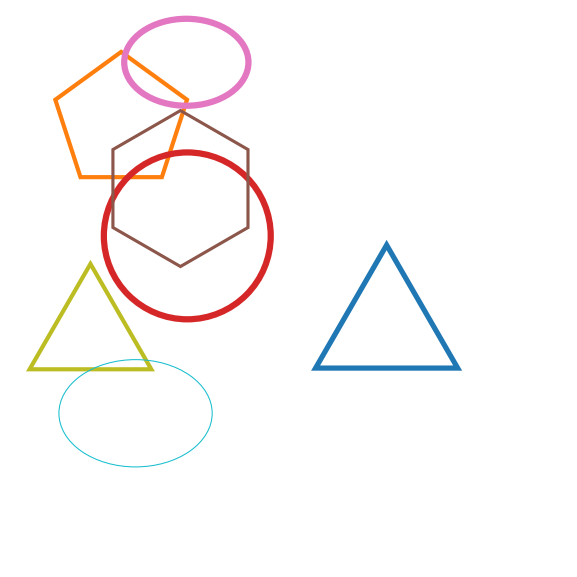[{"shape": "triangle", "thickness": 2.5, "radius": 0.71, "center": [0.669, 0.433]}, {"shape": "pentagon", "thickness": 2, "radius": 0.6, "center": [0.21, 0.789]}, {"shape": "circle", "thickness": 3, "radius": 0.72, "center": [0.324, 0.591]}, {"shape": "hexagon", "thickness": 1.5, "radius": 0.68, "center": [0.312, 0.673]}, {"shape": "oval", "thickness": 3, "radius": 0.54, "center": [0.323, 0.891]}, {"shape": "triangle", "thickness": 2, "radius": 0.61, "center": [0.157, 0.421]}, {"shape": "oval", "thickness": 0.5, "radius": 0.66, "center": [0.235, 0.284]}]